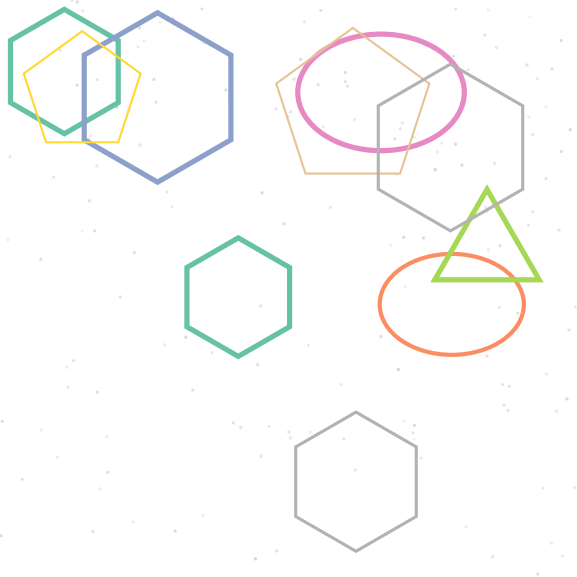[{"shape": "hexagon", "thickness": 2.5, "radius": 0.51, "center": [0.413, 0.485]}, {"shape": "hexagon", "thickness": 2.5, "radius": 0.54, "center": [0.111, 0.875]}, {"shape": "oval", "thickness": 2, "radius": 0.62, "center": [0.782, 0.472]}, {"shape": "hexagon", "thickness": 2.5, "radius": 0.73, "center": [0.273, 0.83]}, {"shape": "oval", "thickness": 2.5, "radius": 0.72, "center": [0.66, 0.839]}, {"shape": "triangle", "thickness": 2.5, "radius": 0.52, "center": [0.843, 0.567]}, {"shape": "pentagon", "thickness": 1, "radius": 0.53, "center": [0.142, 0.839]}, {"shape": "pentagon", "thickness": 1, "radius": 0.7, "center": [0.611, 0.811]}, {"shape": "hexagon", "thickness": 1.5, "radius": 0.6, "center": [0.616, 0.165]}, {"shape": "hexagon", "thickness": 1.5, "radius": 0.72, "center": [0.78, 0.744]}]